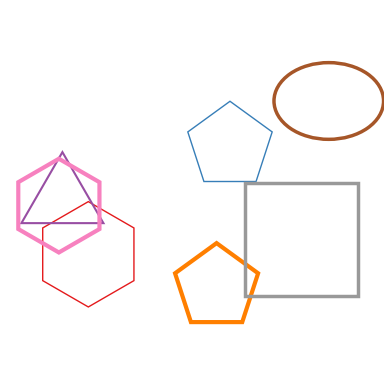[{"shape": "hexagon", "thickness": 1, "radius": 0.68, "center": [0.229, 0.339]}, {"shape": "pentagon", "thickness": 1, "radius": 0.58, "center": [0.597, 0.622]}, {"shape": "triangle", "thickness": 1.5, "radius": 0.61, "center": [0.162, 0.482]}, {"shape": "pentagon", "thickness": 3, "radius": 0.57, "center": [0.563, 0.255]}, {"shape": "oval", "thickness": 2.5, "radius": 0.71, "center": [0.854, 0.738]}, {"shape": "hexagon", "thickness": 3, "radius": 0.61, "center": [0.153, 0.466]}, {"shape": "square", "thickness": 2.5, "radius": 0.73, "center": [0.783, 0.378]}]